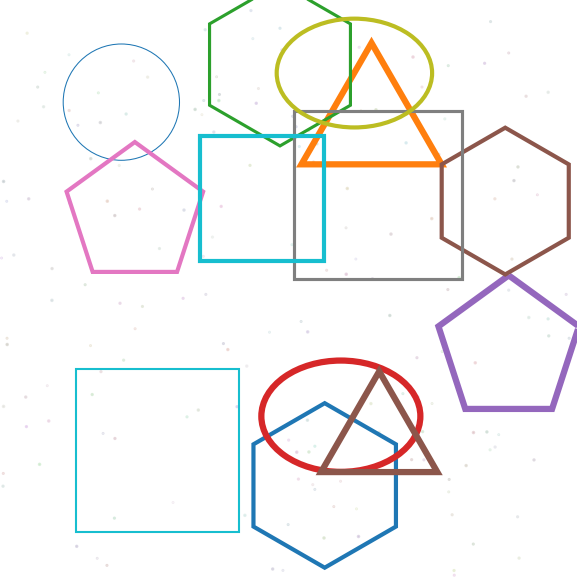[{"shape": "hexagon", "thickness": 2, "radius": 0.71, "center": [0.562, 0.159]}, {"shape": "circle", "thickness": 0.5, "radius": 0.5, "center": [0.21, 0.822]}, {"shape": "triangle", "thickness": 3, "radius": 0.7, "center": [0.643, 0.785]}, {"shape": "hexagon", "thickness": 1.5, "radius": 0.7, "center": [0.485, 0.887]}, {"shape": "oval", "thickness": 3, "radius": 0.69, "center": [0.59, 0.278]}, {"shape": "pentagon", "thickness": 3, "radius": 0.64, "center": [0.881, 0.394]}, {"shape": "triangle", "thickness": 3, "radius": 0.58, "center": [0.657, 0.24]}, {"shape": "hexagon", "thickness": 2, "radius": 0.64, "center": [0.875, 0.651]}, {"shape": "pentagon", "thickness": 2, "radius": 0.62, "center": [0.234, 0.629]}, {"shape": "square", "thickness": 1.5, "radius": 0.73, "center": [0.654, 0.661]}, {"shape": "oval", "thickness": 2, "radius": 0.67, "center": [0.614, 0.873]}, {"shape": "square", "thickness": 1, "radius": 0.71, "center": [0.274, 0.22]}, {"shape": "square", "thickness": 2, "radius": 0.54, "center": [0.454, 0.655]}]